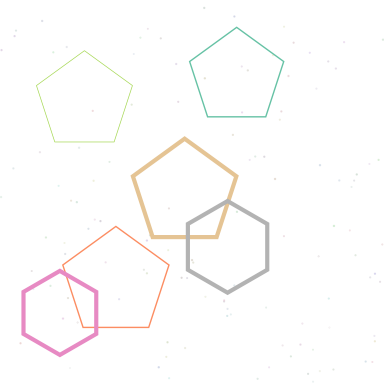[{"shape": "pentagon", "thickness": 1, "radius": 0.64, "center": [0.615, 0.8]}, {"shape": "pentagon", "thickness": 1, "radius": 0.72, "center": [0.301, 0.267]}, {"shape": "hexagon", "thickness": 3, "radius": 0.55, "center": [0.156, 0.187]}, {"shape": "pentagon", "thickness": 0.5, "radius": 0.66, "center": [0.219, 0.737]}, {"shape": "pentagon", "thickness": 3, "radius": 0.71, "center": [0.48, 0.498]}, {"shape": "hexagon", "thickness": 3, "radius": 0.6, "center": [0.591, 0.359]}]